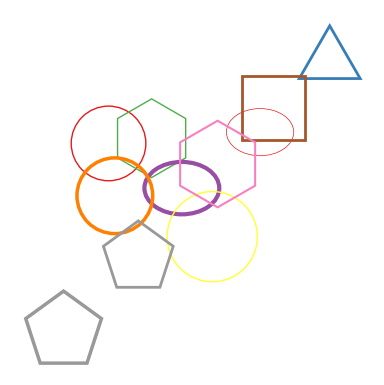[{"shape": "circle", "thickness": 1, "radius": 0.48, "center": [0.282, 0.627]}, {"shape": "oval", "thickness": 0.5, "radius": 0.44, "center": [0.676, 0.657]}, {"shape": "triangle", "thickness": 2, "radius": 0.46, "center": [0.856, 0.842]}, {"shape": "hexagon", "thickness": 1, "radius": 0.51, "center": [0.394, 0.641]}, {"shape": "oval", "thickness": 3, "radius": 0.49, "center": [0.472, 0.511]}, {"shape": "circle", "thickness": 2.5, "radius": 0.49, "center": [0.298, 0.492]}, {"shape": "circle", "thickness": 1, "radius": 0.59, "center": [0.551, 0.385]}, {"shape": "square", "thickness": 2, "radius": 0.41, "center": [0.711, 0.719]}, {"shape": "hexagon", "thickness": 1.5, "radius": 0.56, "center": [0.565, 0.574]}, {"shape": "pentagon", "thickness": 2, "radius": 0.48, "center": [0.359, 0.331]}, {"shape": "pentagon", "thickness": 2.5, "radius": 0.52, "center": [0.165, 0.14]}]